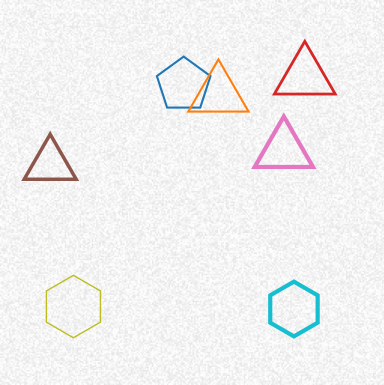[{"shape": "pentagon", "thickness": 1.5, "radius": 0.37, "center": [0.477, 0.78]}, {"shape": "triangle", "thickness": 1.5, "radius": 0.45, "center": [0.567, 0.755]}, {"shape": "triangle", "thickness": 2, "radius": 0.46, "center": [0.792, 0.801]}, {"shape": "triangle", "thickness": 2.5, "radius": 0.39, "center": [0.13, 0.573]}, {"shape": "triangle", "thickness": 3, "radius": 0.44, "center": [0.737, 0.61]}, {"shape": "hexagon", "thickness": 1, "radius": 0.41, "center": [0.191, 0.204]}, {"shape": "hexagon", "thickness": 3, "radius": 0.36, "center": [0.763, 0.197]}]